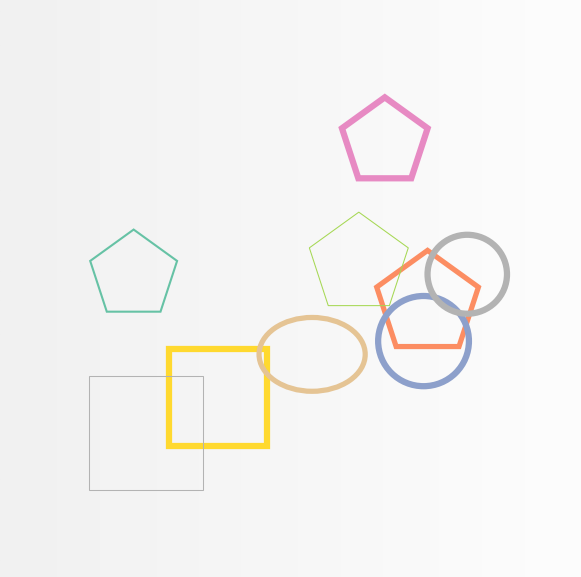[{"shape": "pentagon", "thickness": 1, "radius": 0.39, "center": [0.23, 0.523]}, {"shape": "pentagon", "thickness": 2.5, "radius": 0.46, "center": [0.736, 0.473]}, {"shape": "circle", "thickness": 3, "radius": 0.39, "center": [0.729, 0.409]}, {"shape": "pentagon", "thickness": 3, "radius": 0.39, "center": [0.662, 0.753]}, {"shape": "pentagon", "thickness": 0.5, "radius": 0.45, "center": [0.617, 0.542]}, {"shape": "square", "thickness": 3, "radius": 0.42, "center": [0.375, 0.311]}, {"shape": "oval", "thickness": 2.5, "radius": 0.46, "center": [0.537, 0.386]}, {"shape": "square", "thickness": 0.5, "radius": 0.49, "center": [0.251, 0.25]}, {"shape": "circle", "thickness": 3, "radius": 0.34, "center": [0.804, 0.524]}]